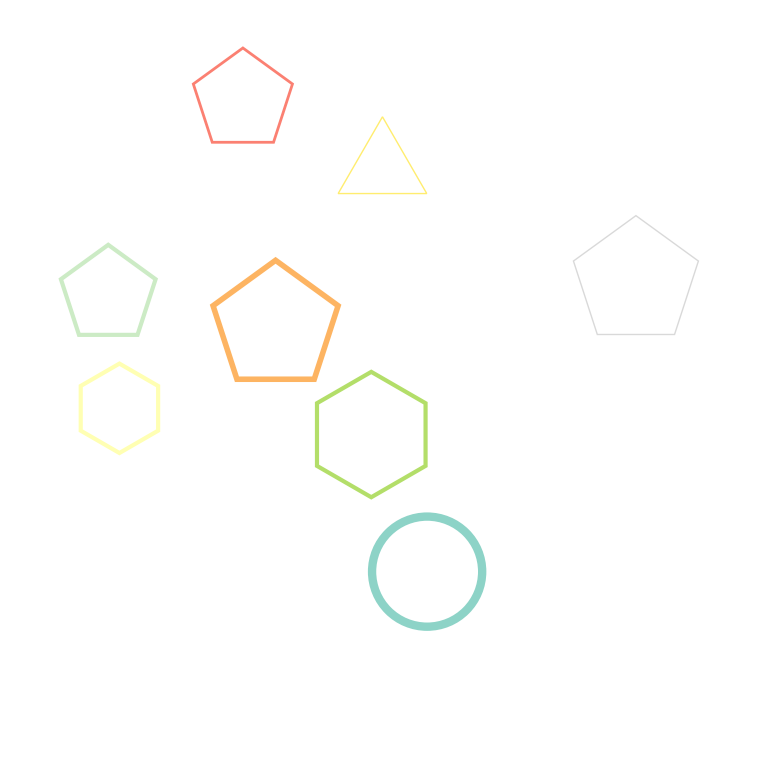[{"shape": "circle", "thickness": 3, "radius": 0.36, "center": [0.555, 0.258]}, {"shape": "hexagon", "thickness": 1.5, "radius": 0.29, "center": [0.155, 0.47]}, {"shape": "pentagon", "thickness": 1, "radius": 0.34, "center": [0.315, 0.87]}, {"shape": "pentagon", "thickness": 2, "radius": 0.43, "center": [0.358, 0.577]}, {"shape": "hexagon", "thickness": 1.5, "radius": 0.41, "center": [0.482, 0.436]}, {"shape": "pentagon", "thickness": 0.5, "radius": 0.43, "center": [0.826, 0.635]}, {"shape": "pentagon", "thickness": 1.5, "radius": 0.32, "center": [0.141, 0.617]}, {"shape": "triangle", "thickness": 0.5, "radius": 0.33, "center": [0.497, 0.782]}]